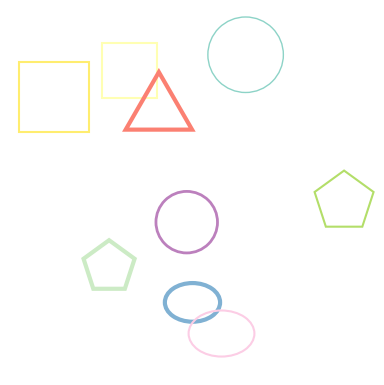[{"shape": "circle", "thickness": 1, "radius": 0.49, "center": [0.638, 0.858]}, {"shape": "square", "thickness": 1.5, "radius": 0.35, "center": [0.337, 0.817]}, {"shape": "triangle", "thickness": 3, "radius": 0.5, "center": [0.413, 0.713]}, {"shape": "oval", "thickness": 3, "radius": 0.36, "center": [0.5, 0.215]}, {"shape": "pentagon", "thickness": 1.5, "radius": 0.4, "center": [0.894, 0.476]}, {"shape": "oval", "thickness": 1.5, "radius": 0.43, "center": [0.575, 0.134]}, {"shape": "circle", "thickness": 2, "radius": 0.4, "center": [0.485, 0.423]}, {"shape": "pentagon", "thickness": 3, "radius": 0.35, "center": [0.283, 0.306]}, {"shape": "square", "thickness": 1.5, "radius": 0.46, "center": [0.141, 0.748]}]